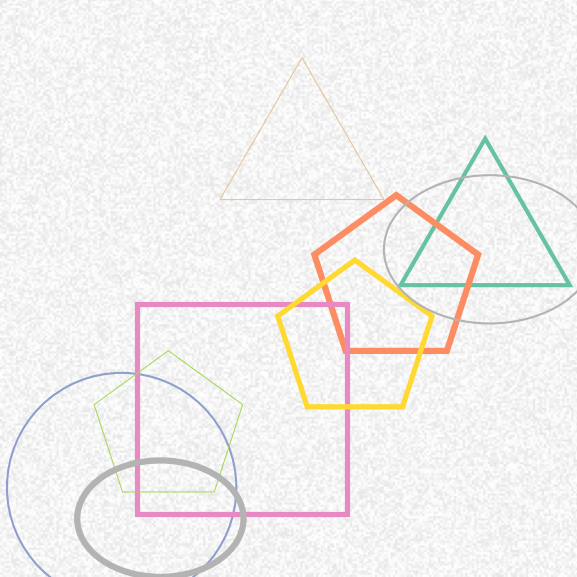[{"shape": "triangle", "thickness": 2, "radius": 0.85, "center": [0.84, 0.59]}, {"shape": "pentagon", "thickness": 3, "radius": 0.75, "center": [0.686, 0.512]}, {"shape": "circle", "thickness": 1, "radius": 0.99, "center": [0.211, 0.155]}, {"shape": "square", "thickness": 2.5, "radius": 0.91, "center": [0.419, 0.291]}, {"shape": "pentagon", "thickness": 0.5, "radius": 0.68, "center": [0.292, 0.257]}, {"shape": "pentagon", "thickness": 2.5, "radius": 0.7, "center": [0.615, 0.408]}, {"shape": "triangle", "thickness": 0.5, "radius": 0.82, "center": [0.523, 0.735]}, {"shape": "oval", "thickness": 3, "radius": 0.72, "center": [0.278, 0.101]}, {"shape": "oval", "thickness": 1, "radius": 0.92, "center": [0.848, 0.567]}]